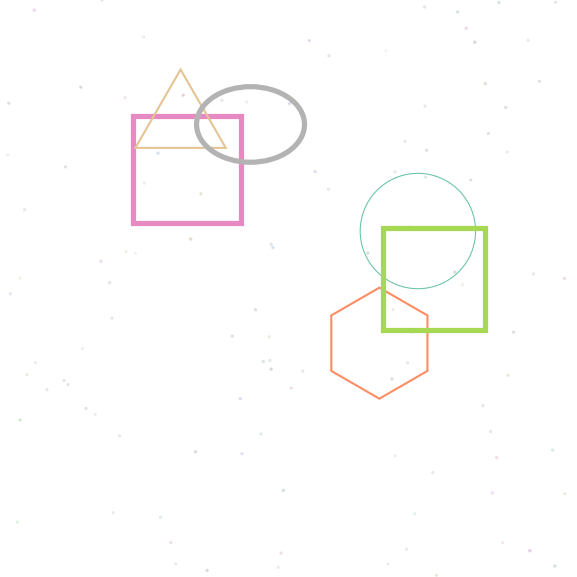[{"shape": "circle", "thickness": 0.5, "radius": 0.5, "center": [0.724, 0.599]}, {"shape": "hexagon", "thickness": 1, "radius": 0.48, "center": [0.657, 0.405]}, {"shape": "square", "thickness": 2.5, "radius": 0.46, "center": [0.324, 0.706]}, {"shape": "square", "thickness": 2.5, "radius": 0.44, "center": [0.752, 0.515]}, {"shape": "triangle", "thickness": 1, "radius": 0.45, "center": [0.313, 0.788]}, {"shape": "oval", "thickness": 2.5, "radius": 0.47, "center": [0.434, 0.784]}]